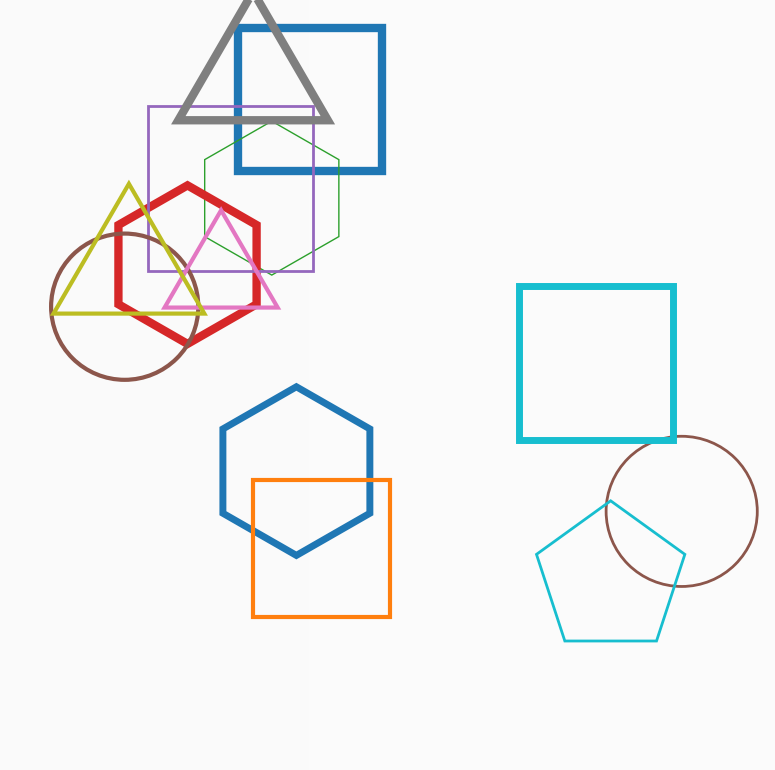[{"shape": "hexagon", "thickness": 2.5, "radius": 0.55, "center": [0.382, 0.388]}, {"shape": "square", "thickness": 3, "radius": 0.46, "center": [0.4, 0.87]}, {"shape": "square", "thickness": 1.5, "radius": 0.44, "center": [0.415, 0.288]}, {"shape": "hexagon", "thickness": 0.5, "radius": 0.5, "center": [0.351, 0.743]}, {"shape": "hexagon", "thickness": 3, "radius": 0.51, "center": [0.242, 0.656]}, {"shape": "square", "thickness": 1, "radius": 0.53, "center": [0.297, 0.755]}, {"shape": "circle", "thickness": 1.5, "radius": 0.47, "center": [0.161, 0.602]}, {"shape": "circle", "thickness": 1, "radius": 0.49, "center": [0.88, 0.336]}, {"shape": "triangle", "thickness": 1.5, "radius": 0.42, "center": [0.285, 0.643]}, {"shape": "triangle", "thickness": 3, "radius": 0.56, "center": [0.327, 0.9]}, {"shape": "triangle", "thickness": 1.5, "radius": 0.56, "center": [0.166, 0.649]}, {"shape": "pentagon", "thickness": 1, "radius": 0.5, "center": [0.788, 0.249]}, {"shape": "square", "thickness": 2.5, "radius": 0.5, "center": [0.769, 0.528]}]